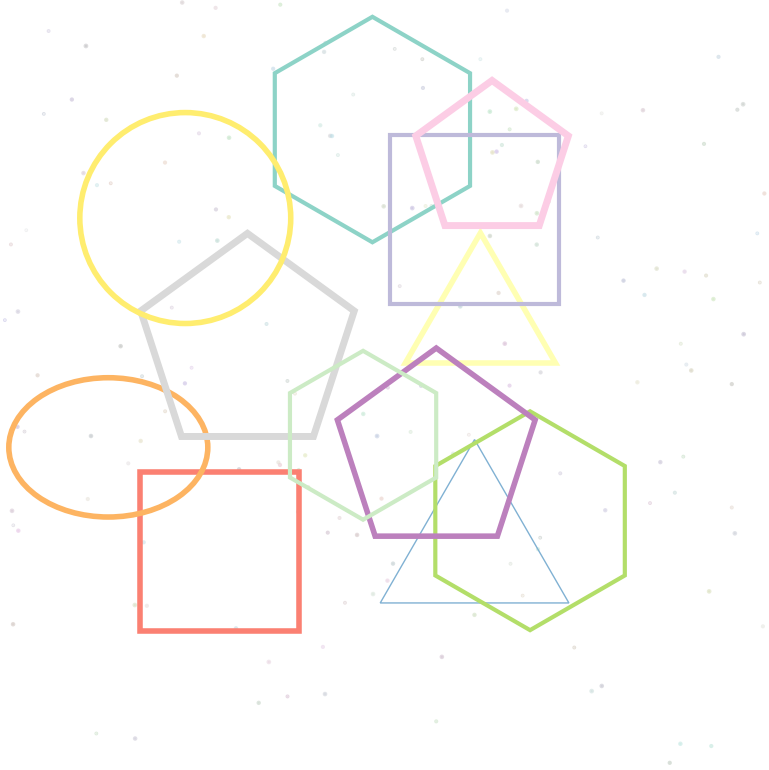[{"shape": "hexagon", "thickness": 1.5, "radius": 0.73, "center": [0.484, 0.832]}, {"shape": "triangle", "thickness": 2, "radius": 0.56, "center": [0.624, 0.585]}, {"shape": "square", "thickness": 1.5, "radius": 0.55, "center": [0.616, 0.715]}, {"shape": "square", "thickness": 2, "radius": 0.52, "center": [0.285, 0.284]}, {"shape": "triangle", "thickness": 0.5, "radius": 0.71, "center": [0.616, 0.288]}, {"shape": "oval", "thickness": 2, "radius": 0.65, "center": [0.141, 0.419]}, {"shape": "hexagon", "thickness": 1.5, "radius": 0.71, "center": [0.688, 0.324]}, {"shape": "pentagon", "thickness": 2.5, "radius": 0.52, "center": [0.639, 0.791]}, {"shape": "pentagon", "thickness": 2.5, "radius": 0.73, "center": [0.321, 0.551]}, {"shape": "pentagon", "thickness": 2, "radius": 0.68, "center": [0.567, 0.413]}, {"shape": "hexagon", "thickness": 1.5, "radius": 0.55, "center": [0.472, 0.435]}, {"shape": "circle", "thickness": 2, "radius": 0.68, "center": [0.241, 0.717]}]